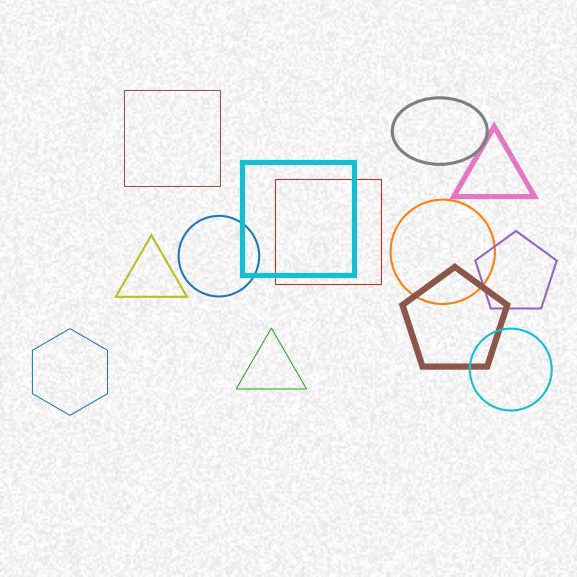[{"shape": "hexagon", "thickness": 0.5, "radius": 0.38, "center": [0.121, 0.355]}, {"shape": "circle", "thickness": 1, "radius": 0.35, "center": [0.379, 0.556]}, {"shape": "circle", "thickness": 1, "radius": 0.45, "center": [0.767, 0.563]}, {"shape": "triangle", "thickness": 0.5, "radius": 0.35, "center": [0.47, 0.361]}, {"shape": "square", "thickness": 0.5, "radius": 0.46, "center": [0.568, 0.598]}, {"shape": "pentagon", "thickness": 1, "radius": 0.37, "center": [0.894, 0.525]}, {"shape": "pentagon", "thickness": 3, "radius": 0.48, "center": [0.788, 0.442]}, {"shape": "square", "thickness": 0.5, "radius": 0.42, "center": [0.298, 0.76]}, {"shape": "triangle", "thickness": 2.5, "radius": 0.4, "center": [0.856, 0.699]}, {"shape": "oval", "thickness": 1.5, "radius": 0.41, "center": [0.762, 0.772]}, {"shape": "triangle", "thickness": 1, "radius": 0.36, "center": [0.262, 0.521]}, {"shape": "circle", "thickness": 1, "radius": 0.35, "center": [0.885, 0.359]}, {"shape": "square", "thickness": 2.5, "radius": 0.49, "center": [0.516, 0.621]}]